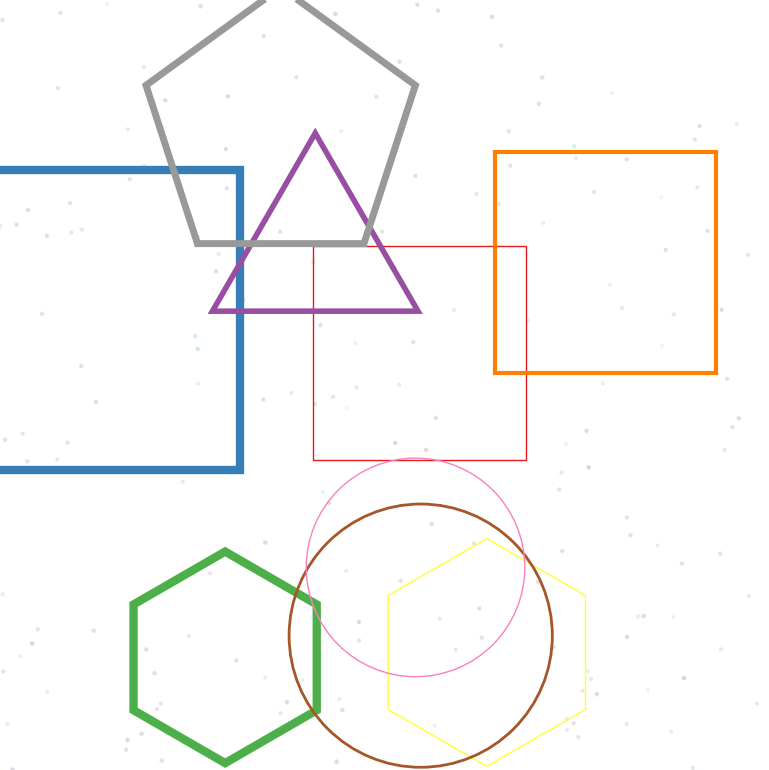[{"shape": "square", "thickness": 0.5, "radius": 0.69, "center": [0.545, 0.542]}, {"shape": "square", "thickness": 3, "radius": 0.97, "center": [0.117, 0.585]}, {"shape": "hexagon", "thickness": 3, "radius": 0.69, "center": [0.292, 0.146]}, {"shape": "triangle", "thickness": 2, "radius": 0.77, "center": [0.409, 0.673]}, {"shape": "square", "thickness": 1.5, "radius": 0.72, "center": [0.787, 0.659]}, {"shape": "hexagon", "thickness": 0.5, "radius": 0.74, "center": [0.632, 0.153]}, {"shape": "circle", "thickness": 1, "radius": 0.85, "center": [0.546, 0.174]}, {"shape": "circle", "thickness": 0.5, "radius": 0.71, "center": [0.54, 0.263]}, {"shape": "pentagon", "thickness": 2.5, "radius": 0.92, "center": [0.365, 0.832]}]